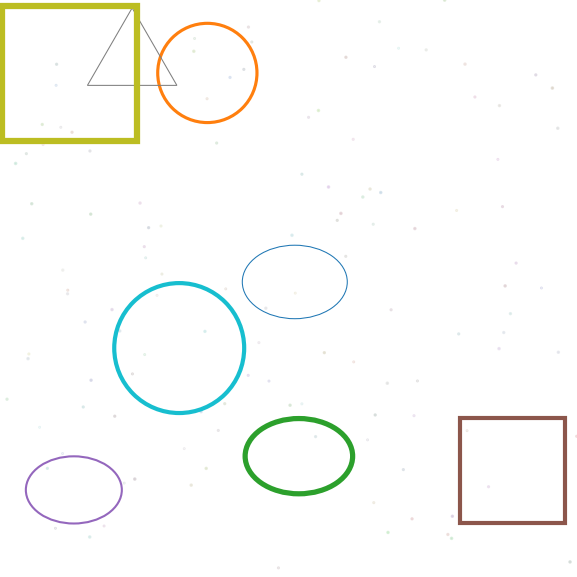[{"shape": "oval", "thickness": 0.5, "radius": 0.45, "center": [0.51, 0.511]}, {"shape": "circle", "thickness": 1.5, "radius": 0.43, "center": [0.359, 0.873]}, {"shape": "oval", "thickness": 2.5, "radius": 0.47, "center": [0.518, 0.209]}, {"shape": "oval", "thickness": 1, "radius": 0.42, "center": [0.128, 0.151]}, {"shape": "square", "thickness": 2, "radius": 0.45, "center": [0.888, 0.184]}, {"shape": "triangle", "thickness": 0.5, "radius": 0.45, "center": [0.229, 0.896]}, {"shape": "square", "thickness": 3, "radius": 0.58, "center": [0.121, 0.873]}, {"shape": "circle", "thickness": 2, "radius": 0.56, "center": [0.31, 0.396]}]